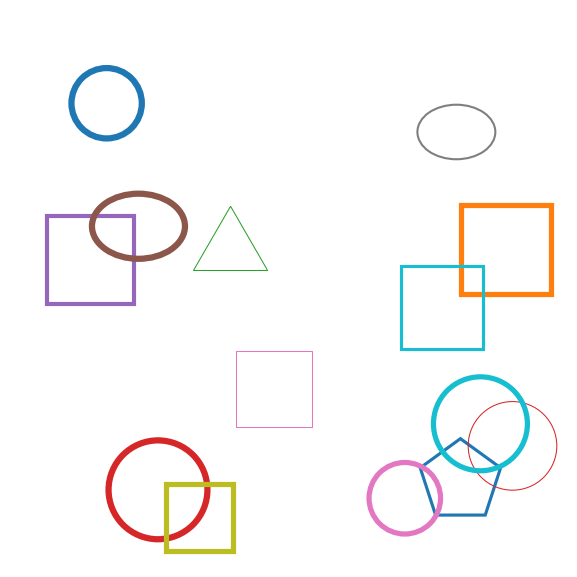[{"shape": "circle", "thickness": 3, "radius": 0.3, "center": [0.185, 0.82]}, {"shape": "pentagon", "thickness": 1.5, "radius": 0.37, "center": [0.797, 0.166]}, {"shape": "square", "thickness": 2.5, "radius": 0.39, "center": [0.876, 0.567]}, {"shape": "triangle", "thickness": 0.5, "radius": 0.37, "center": [0.399, 0.568]}, {"shape": "circle", "thickness": 0.5, "radius": 0.38, "center": [0.887, 0.227]}, {"shape": "circle", "thickness": 3, "radius": 0.43, "center": [0.274, 0.151]}, {"shape": "square", "thickness": 2, "radius": 0.38, "center": [0.157, 0.549]}, {"shape": "oval", "thickness": 3, "radius": 0.4, "center": [0.24, 0.607]}, {"shape": "square", "thickness": 0.5, "radius": 0.33, "center": [0.474, 0.325]}, {"shape": "circle", "thickness": 2.5, "radius": 0.31, "center": [0.701, 0.136]}, {"shape": "oval", "thickness": 1, "radius": 0.34, "center": [0.79, 0.771]}, {"shape": "square", "thickness": 2.5, "radius": 0.29, "center": [0.345, 0.103]}, {"shape": "circle", "thickness": 2.5, "radius": 0.41, "center": [0.832, 0.265]}, {"shape": "square", "thickness": 1.5, "radius": 0.36, "center": [0.766, 0.467]}]